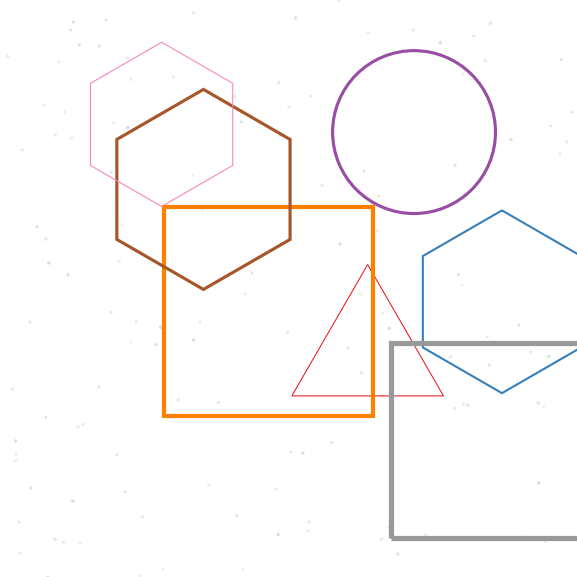[{"shape": "triangle", "thickness": 0.5, "radius": 0.76, "center": [0.637, 0.389]}, {"shape": "hexagon", "thickness": 1, "radius": 0.79, "center": [0.869, 0.477]}, {"shape": "circle", "thickness": 1.5, "radius": 0.71, "center": [0.717, 0.77]}, {"shape": "square", "thickness": 2, "radius": 0.9, "center": [0.465, 0.46]}, {"shape": "hexagon", "thickness": 1.5, "radius": 0.87, "center": [0.352, 0.671]}, {"shape": "hexagon", "thickness": 0.5, "radius": 0.71, "center": [0.28, 0.784]}, {"shape": "square", "thickness": 2.5, "radius": 0.85, "center": [0.847, 0.236]}]